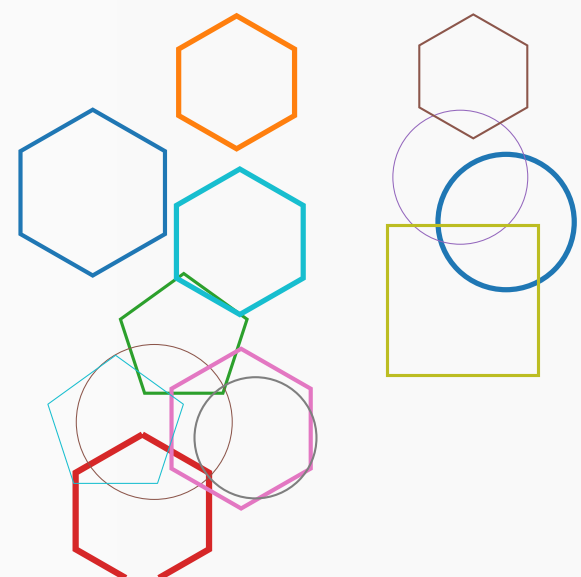[{"shape": "hexagon", "thickness": 2, "radius": 0.72, "center": [0.16, 0.666]}, {"shape": "circle", "thickness": 2.5, "radius": 0.59, "center": [0.871, 0.615]}, {"shape": "hexagon", "thickness": 2.5, "radius": 0.58, "center": [0.407, 0.857]}, {"shape": "pentagon", "thickness": 1.5, "radius": 0.57, "center": [0.316, 0.411]}, {"shape": "hexagon", "thickness": 3, "radius": 0.66, "center": [0.245, 0.114]}, {"shape": "circle", "thickness": 0.5, "radius": 0.58, "center": [0.792, 0.692]}, {"shape": "circle", "thickness": 0.5, "radius": 0.67, "center": [0.265, 0.268]}, {"shape": "hexagon", "thickness": 1, "radius": 0.54, "center": [0.814, 0.867]}, {"shape": "hexagon", "thickness": 2, "radius": 0.69, "center": [0.415, 0.257]}, {"shape": "circle", "thickness": 1, "radius": 0.52, "center": [0.44, 0.241]}, {"shape": "square", "thickness": 1.5, "radius": 0.65, "center": [0.796, 0.479]}, {"shape": "pentagon", "thickness": 0.5, "radius": 0.61, "center": [0.199, 0.261]}, {"shape": "hexagon", "thickness": 2.5, "radius": 0.63, "center": [0.413, 0.58]}]